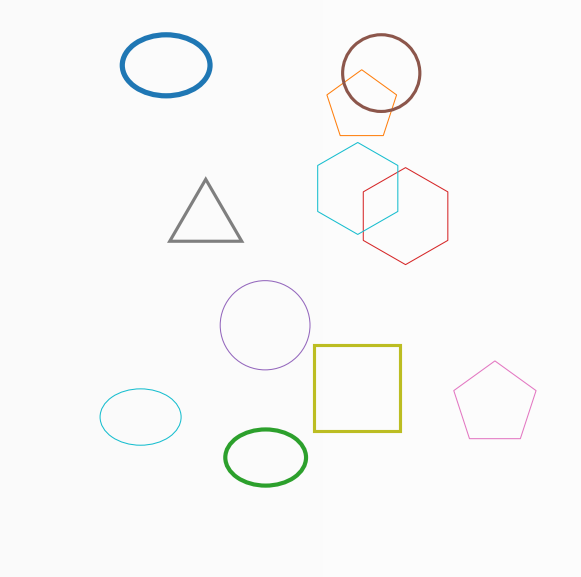[{"shape": "oval", "thickness": 2.5, "radius": 0.38, "center": [0.286, 0.886]}, {"shape": "pentagon", "thickness": 0.5, "radius": 0.32, "center": [0.622, 0.815]}, {"shape": "oval", "thickness": 2, "radius": 0.35, "center": [0.457, 0.207]}, {"shape": "hexagon", "thickness": 0.5, "radius": 0.42, "center": [0.698, 0.625]}, {"shape": "circle", "thickness": 0.5, "radius": 0.39, "center": [0.456, 0.436]}, {"shape": "circle", "thickness": 1.5, "radius": 0.33, "center": [0.656, 0.873]}, {"shape": "pentagon", "thickness": 0.5, "radius": 0.37, "center": [0.851, 0.3]}, {"shape": "triangle", "thickness": 1.5, "radius": 0.36, "center": [0.354, 0.617]}, {"shape": "square", "thickness": 1.5, "radius": 0.37, "center": [0.614, 0.327]}, {"shape": "hexagon", "thickness": 0.5, "radius": 0.4, "center": [0.615, 0.673]}, {"shape": "oval", "thickness": 0.5, "radius": 0.35, "center": [0.242, 0.277]}]